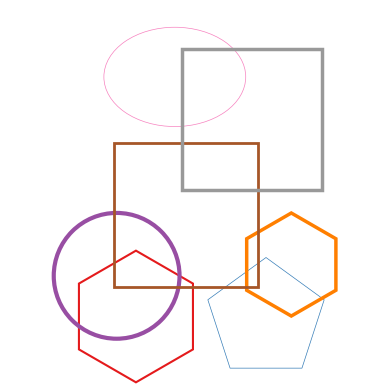[{"shape": "hexagon", "thickness": 1.5, "radius": 0.85, "center": [0.353, 0.178]}, {"shape": "pentagon", "thickness": 0.5, "radius": 0.79, "center": [0.691, 0.172]}, {"shape": "circle", "thickness": 3, "radius": 0.82, "center": [0.303, 0.284]}, {"shape": "hexagon", "thickness": 2.5, "radius": 0.67, "center": [0.757, 0.313]}, {"shape": "square", "thickness": 2, "radius": 0.94, "center": [0.483, 0.442]}, {"shape": "oval", "thickness": 0.5, "radius": 0.92, "center": [0.454, 0.8]}, {"shape": "square", "thickness": 2.5, "radius": 0.91, "center": [0.655, 0.69]}]